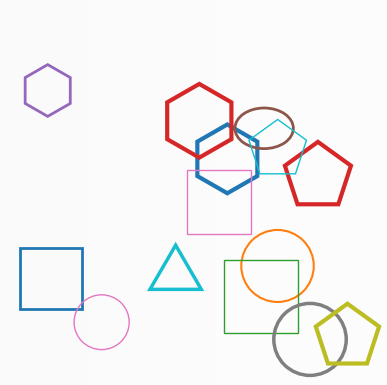[{"shape": "square", "thickness": 2, "radius": 0.4, "center": [0.132, 0.277]}, {"shape": "hexagon", "thickness": 3, "radius": 0.45, "center": [0.587, 0.587]}, {"shape": "circle", "thickness": 1.5, "radius": 0.47, "center": [0.716, 0.309]}, {"shape": "square", "thickness": 1, "radius": 0.47, "center": [0.674, 0.23]}, {"shape": "hexagon", "thickness": 3, "radius": 0.48, "center": [0.514, 0.686]}, {"shape": "pentagon", "thickness": 3, "radius": 0.45, "center": [0.82, 0.542]}, {"shape": "hexagon", "thickness": 2, "radius": 0.34, "center": [0.123, 0.765]}, {"shape": "oval", "thickness": 2, "radius": 0.38, "center": [0.682, 0.667]}, {"shape": "circle", "thickness": 1, "radius": 0.36, "center": [0.262, 0.163]}, {"shape": "square", "thickness": 1, "radius": 0.41, "center": [0.566, 0.476]}, {"shape": "circle", "thickness": 2.5, "radius": 0.47, "center": [0.8, 0.118]}, {"shape": "pentagon", "thickness": 3, "radius": 0.43, "center": [0.897, 0.125]}, {"shape": "triangle", "thickness": 2.5, "radius": 0.38, "center": [0.453, 0.287]}, {"shape": "pentagon", "thickness": 1, "radius": 0.39, "center": [0.717, 0.612]}]